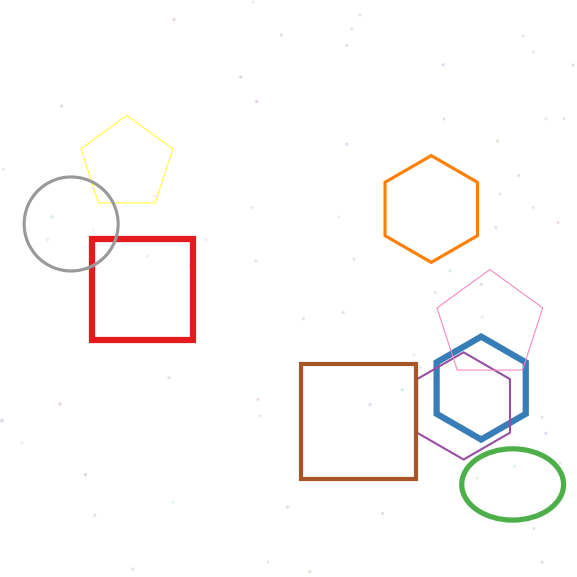[{"shape": "square", "thickness": 3, "radius": 0.44, "center": [0.247, 0.498]}, {"shape": "hexagon", "thickness": 3, "radius": 0.45, "center": [0.833, 0.327]}, {"shape": "oval", "thickness": 2.5, "radius": 0.44, "center": [0.888, 0.16]}, {"shape": "hexagon", "thickness": 1, "radius": 0.46, "center": [0.803, 0.296]}, {"shape": "hexagon", "thickness": 1.5, "radius": 0.46, "center": [0.747, 0.637]}, {"shape": "pentagon", "thickness": 0.5, "radius": 0.42, "center": [0.22, 0.716]}, {"shape": "square", "thickness": 2, "radius": 0.5, "center": [0.621, 0.27]}, {"shape": "pentagon", "thickness": 0.5, "radius": 0.48, "center": [0.848, 0.436]}, {"shape": "circle", "thickness": 1.5, "radius": 0.41, "center": [0.123, 0.611]}]